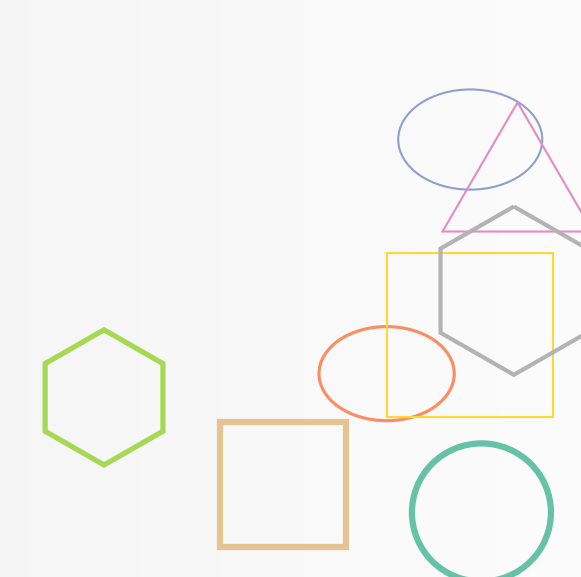[{"shape": "circle", "thickness": 3, "radius": 0.6, "center": [0.828, 0.112]}, {"shape": "oval", "thickness": 1.5, "radius": 0.58, "center": [0.665, 0.352]}, {"shape": "oval", "thickness": 1, "radius": 0.62, "center": [0.809, 0.758]}, {"shape": "triangle", "thickness": 1, "radius": 0.75, "center": [0.89, 0.673]}, {"shape": "hexagon", "thickness": 2.5, "radius": 0.59, "center": [0.179, 0.311]}, {"shape": "square", "thickness": 1, "radius": 0.71, "center": [0.809, 0.42]}, {"shape": "square", "thickness": 3, "radius": 0.54, "center": [0.486, 0.16]}, {"shape": "hexagon", "thickness": 2, "radius": 0.73, "center": [0.884, 0.496]}]